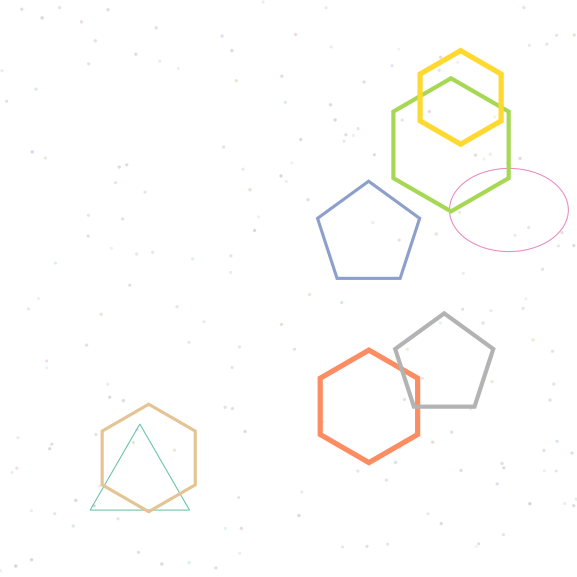[{"shape": "triangle", "thickness": 0.5, "radius": 0.5, "center": [0.242, 0.166]}, {"shape": "hexagon", "thickness": 2.5, "radius": 0.49, "center": [0.639, 0.296]}, {"shape": "pentagon", "thickness": 1.5, "radius": 0.46, "center": [0.638, 0.592]}, {"shape": "oval", "thickness": 0.5, "radius": 0.51, "center": [0.881, 0.636]}, {"shape": "hexagon", "thickness": 2, "radius": 0.58, "center": [0.781, 0.748]}, {"shape": "hexagon", "thickness": 2.5, "radius": 0.41, "center": [0.798, 0.83]}, {"shape": "hexagon", "thickness": 1.5, "radius": 0.47, "center": [0.258, 0.206]}, {"shape": "pentagon", "thickness": 2, "radius": 0.45, "center": [0.769, 0.367]}]